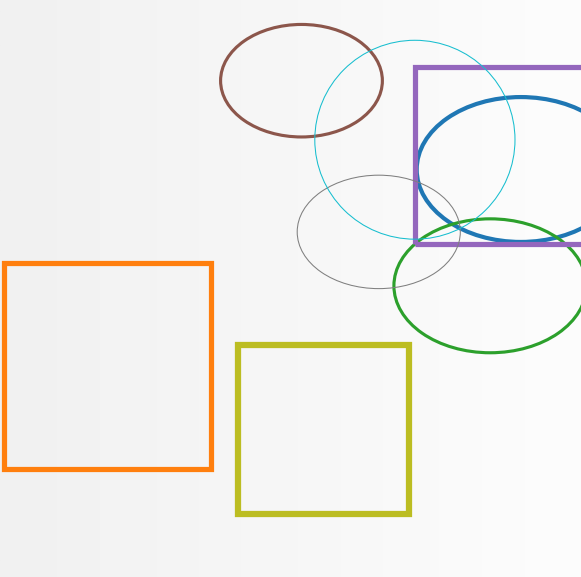[{"shape": "oval", "thickness": 2, "radius": 0.9, "center": [0.896, 0.706]}, {"shape": "square", "thickness": 2.5, "radius": 0.89, "center": [0.185, 0.366]}, {"shape": "oval", "thickness": 1.5, "radius": 0.83, "center": [0.843, 0.504]}, {"shape": "square", "thickness": 2.5, "radius": 0.77, "center": [0.868, 0.73]}, {"shape": "oval", "thickness": 1.5, "radius": 0.7, "center": [0.519, 0.859]}, {"shape": "oval", "thickness": 0.5, "radius": 0.7, "center": [0.652, 0.598]}, {"shape": "square", "thickness": 3, "radius": 0.73, "center": [0.556, 0.255]}, {"shape": "circle", "thickness": 0.5, "radius": 0.86, "center": [0.714, 0.757]}]